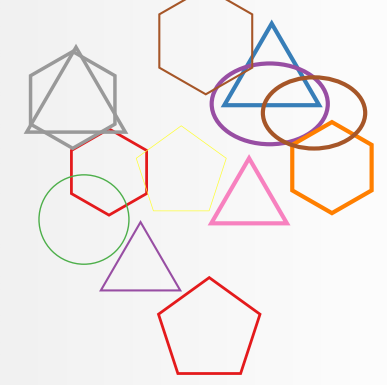[{"shape": "hexagon", "thickness": 2, "radius": 0.56, "center": [0.281, 0.553]}, {"shape": "pentagon", "thickness": 2, "radius": 0.69, "center": [0.54, 0.141]}, {"shape": "triangle", "thickness": 3, "radius": 0.71, "center": [0.701, 0.797]}, {"shape": "circle", "thickness": 1, "radius": 0.58, "center": [0.217, 0.43]}, {"shape": "oval", "thickness": 3, "radius": 0.75, "center": [0.696, 0.73]}, {"shape": "triangle", "thickness": 1.5, "radius": 0.59, "center": [0.363, 0.305]}, {"shape": "hexagon", "thickness": 3, "radius": 0.59, "center": [0.857, 0.565]}, {"shape": "pentagon", "thickness": 0.5, "radius": 0.61, "center": [0.468, 0.551]}, {"shape": "hexagon", "thickness": 1.5, "radius": 0.69, "center": [0.531, 0.893]}, {"shape": "oval", "thickness": 3, "radius": 0.66, "center": [0.81, 0.707]}, {"shape": "triangle", "thickness": 3, "radius": 0.56, "center": [0.643, 0.476]}, {"shape": "hexagon", "thickness": 2.5, "radius": 0.63, "center": [0.188, 0.74]}, {"shape": "triangle", "thickness": 2.5, "radius": 0.74, "center": [0.196, 0.73]}]